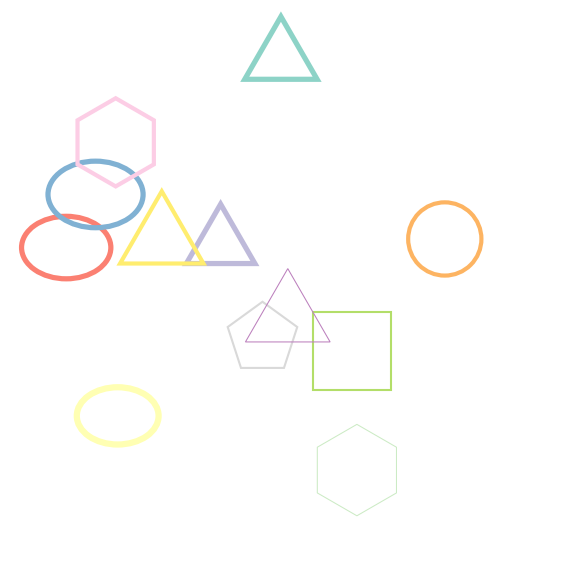[{"shape": "triangle", "thickness": 2.5, "radius": 0.36, "center": [0.486, 0.898]}, {"shape": "oval", "thickness": 3, "radius": 0.35, "center": [0.204, 0.279]}, {"shape": "triangle", "thickness": 2.5, "radius": 0.34, "center": [0.382, 0.577]}, {"shape": "oval", "thickness": 2.5, "radius": 0.39, "center": [0.115, 0.57]}, {"shape": "oval", "thickness": 2.5, "radius": 0.41, "center": [0.165, 0.662]}, {"shape": "circle", "thickness": 2, "radius": 0.32, "center": [0.77, 0.585]}, {"shape": "square", "thickness": 1, "radius": 0.34, "center": [0.609, 0.391]}, {"shape": "hexagon", "thickness": 2, "radius": 0.38, "center": [0.2, 0.753]}, {"shape": "pentagon", "thickness": 1, "radius": 0.32, "center": [0.455, 0.413]}, {"shape": "triangle", "thickness": 0.5, "radius": 0.42, "center": [0.498, 0.449]}, {"shape": "hexagon", "thickness": 0.5, "radius": 0.4, "center": [0.618, 0.185]}, {"shape": "triangle", "thickness": 2, "radius": 0.42, "center": [0.28, 0.585]}]